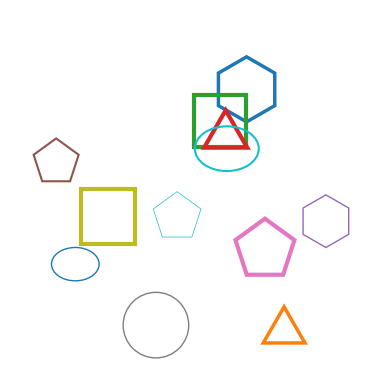[{"shape": "hexagon", "thickness": 2.5, "radius": 0.42, "center": [0.64, 0.768]}, {"shape": "oval", "thickness": 1, "radius": 0.31, "center": [0.196, 0.314]}, {"shape": "triangle", "thickness": 2.5, "radius": 0.31, "center": [0.738, 0.141]}, {"shape": "square", "thickness": 3, "radius": 0.34, "center": [0.572, 0.685]}, {"shape": "triangle", "thickness": 3, "radius": 0.32, "center": [0.586, 0.649]}, {"shape": "hexagon", "thickness": 1, "radius": 0.34, "center": [0.846, 0.425]}, {"shape": "pentagon", "thickness": 1.5, "radius": 0.31, "center": [0.146, 0.579]}, {"shape": "pentagon", "thickness": 3, "radius": 0.4, "center": [0.688, 0.351]}, {"shape": "circle", "thickness": 1, "radius": 0.43, "center": [0.405, 0.155]}, {"shape": "square", "thickness": 3, "radius": 0.35, "center": [0.28, 0.437]}, {"shape": "oval", "thickness": 1.5, "radius": 0.42, "center": [0.589, 0.614]}, {"shape": "pentagon", "thickness": 0.5, "radius": 0.33, "center": [0.46, 0.437]}]